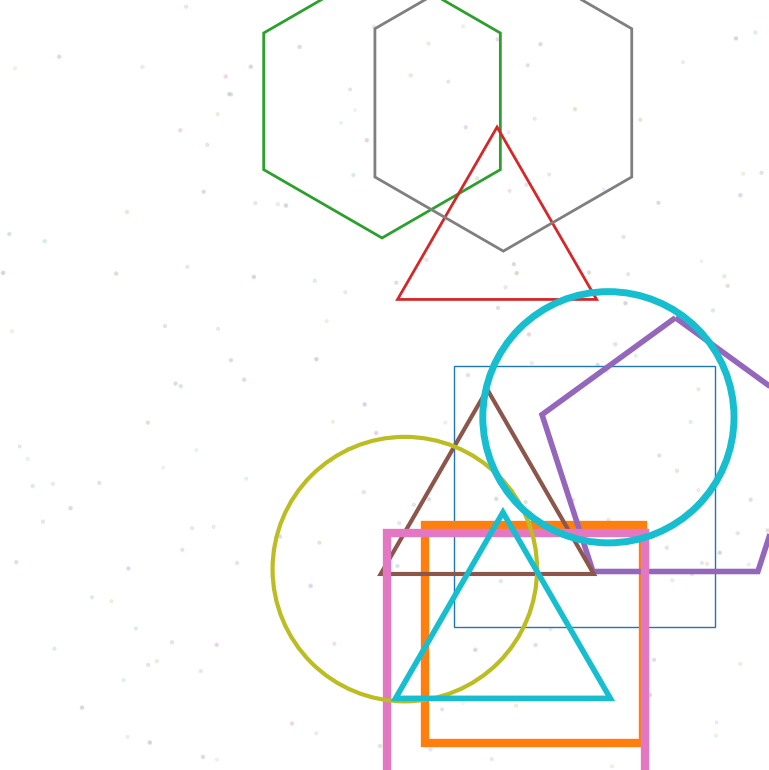[{"shape": "square", "thickness": 0.5, "radius": 0.85, "center": [0.759, 0.355]}, {"shape": "square", "thickness": 3, "radius": 0.71, "center": [0.694, 0.177]}, {"shape": "hexagon", "thickness": 1, "radius": 0.89, "center": [0.496, 0.868]}, {"shape": "triangle", "thickness": 1, "radius": 0.75, "center": [0.646, 0.686]}, {"shape": "pentagon", "thickness": 2, "radius": 0.91, "center": [0.877, 0.405]}, {"shape": "triangle", "thickness": 1.5, "radius": 0.8, "center": [0.633, 0.334]}, {"shape": "square", "thickness": 3, "radius": 0.84, "center": [0.67, 0.14]}, {"shape": "hexagon", "thickness": 1, "radius": 0.96, "center": [0.654, 0.866]}, {"shape": "circle", "thickness": 1.5, "radius": 0.86, "center": [0.526, 0.261]}, {"shape": "triangle", "thickness": 2, "radius": 0.81, "center": [0.653, 0.174]}, {"shape": "circle", "thickness": 2.5, "radius": 0.82, "center": [0.79, 0.458]}]